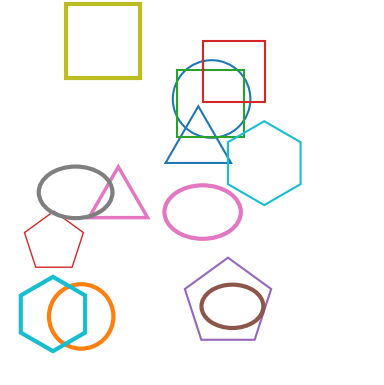[{"shape": "triangle", "thickness": 1.5, "radius": 0.49, "center": [0.515, 0.626]}, {"shape": "circle", "thickness": 1.5, "radius": 0.5, "center": [0.55, 0.743]}, {"shape": "circle", "thickness": 3, "radius": 0.42, "center": [0.211, 0.178]}, {"shape": "square", "thickness": 1.5, "radius": 0.43, "center": [0.546, 0.731]}, {"shape": "square", "thickness": 1.5, "radius": 0.4, "center": [0.607, 0.814]}, {"shape": "pentagon", "thickness": 1, "radius": 0.4, "center": [0.14, 0.371]}, {"shape": "pentagon", "thickness": 1.5, "radius": 0.59, "center": [0.592, 0.213]}, {"shape": "oval", "thickness": 3, "radius": 0.4, "center": [0.604, 0.204]}, {"shape": "triangle", "thickness": 2.5, "radius": 0.44, "center": [0.307, 0.479]}, {"shape": "oval", "thickness": 3, "radius": 0.5, "center": [0.526, 0.449]}, {"shape": "oval", "thickness": 3, "radius": 0.48, "center": [0.196, 0.5]}, {"shape": "square", "thickness": 3, "radius": 0.48, "center": [0.268, 0.893]}, {"shape": "hexagon", "thickness": 1.5, "radius": 0.54, "center": [0.686, 0.576]}, {"shape": "hexagon", "thickness": 3, "radius": 0.48, "center": [0.138, 0.184]}]